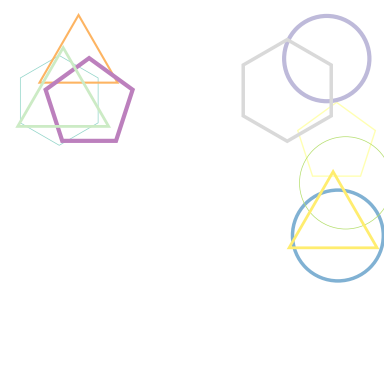[{"shape": "hexagon", "thickness": 0.5, "radius": 0.58, "center": [0.154, 0.739]}, {"shape": "pentagon", "thickness": 1, "radius": 0.53, "center": [0.874, 0.628]}, {"shape": "circle", "thickness": 3, "radius": 0.55, "center": [0.849, 0.848]}, {"shape": "circle", "thickness": 2.5, "radius": 0.59, "center": [0.878, 0.388]}, {"shape": "triangle", "thickness": 1.5, "radius": 0.59, "center": [0.204, 0.844]}, {"shape": "circle", "thickness": 0.5, "radius": 0.6, "center": [0.898, 0.525]}, {"shape": "hexagon", "thickness": 2.5, "radius": 0.66, "center": [0.746, 0.765]}, {"shape": "pentagon", "thickness": 3, "radius": 0.59, "center": [0.231, 0.73]}, {"shape": "triangle", "thickness": 2, "radius": 0.68, "center": [0.164, 0.74]}, {"shape": "triangle", "thickness": 2, "radius": 0.66, "center": [0.865, 0.422]}]